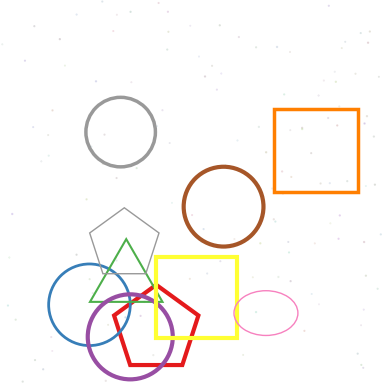[{"shape": "pentagon", "thickness": 3, "radius": 0.58, "center": [0.406, 0.145]}, {"shape": "circle", "thickness": 2, "radius": 0.53, "center": [0.232, 0.208]}, {"shape": "triangle", "thickness": 1.5, "radius": 0.54, "center": [0.328, 0.27]}, {"shape": "circle", "thickness": 3, "radius": 0.55, "center": [0.338, 0.125]}, {"shape": "square", "thickness": 2.5, "radius": 0.54, "center": [0.821, 0.609]}, {"shape": "square", "thickness": 3, "radius": 0.52, "center": [0.51, 0.228]}, {"shape": "circle", "thickness": 3, "radius": 0.52, "center": [0.581, 0.463]}, {"shape": "oval", "thickness": 1, "radius": 0.42, "center": [0.691, 0.187]}, {"shape": "pentagon", "thickness": 1, "radius": 0.47, "center": [0.323, 0.366]}, {"shape": "circle", "thickness": 2.5, "radius": 0.45, "center": [0.313, 0.657]}]